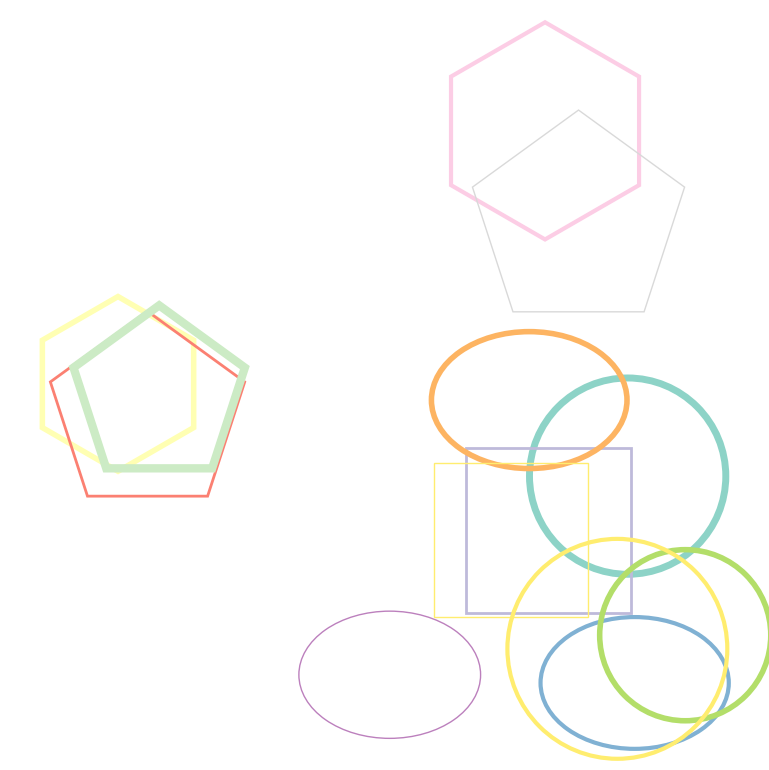[{"shape": "circle", "thickness": 2.5, "radius": 0.64, "center": [0.815, 0.382]}, {"shape": "hexagon", "thickness": 2, "radius": 0.57, "center": [0.153, 0.501]}, {"shape": "square", "thickness": 1, "radius": 0.54, "center": [0.712, 0.311]}, {"shape": "pentagon", "thickness": 1, "radius": 0.66, "center": [0.192, 0.463]}, {"shape": "oval", "thickness": 1.5, "radius": 0.61, "center": [0.824, 0.113]}, {"shape": "oval", "thickness": 2, "radius": 0.63, "center": [0.687, 0.48]}, {"shape": "circle", "thickness": 2, "radius": 0.56, "center": [0.89, 0.175]}, {"shape": "hexagon", "thickness": 1.5, "radius": 0.7, "center": [0.708, 0.83]}, {"shape": "pentagon", "thickness": 0.5, "radius": 0.72, "center": [0.751, 0.712]}, {"shape": "oval", "thickness": 0.5, "radius": 0.59, "center": [0.506, 0.124]}, {"shape": "pentagon", "thickness": 3, "radius": 0.59, "center": [0.207, 0.486]}, {"shape": "square", "thickness": 0.5, "radius": 0.5, "center": [0.664, 0.298]}, {"shape": "circle", "thickness": 1.5, "radius": 0.71, "center": [0.802, 0.157]}]